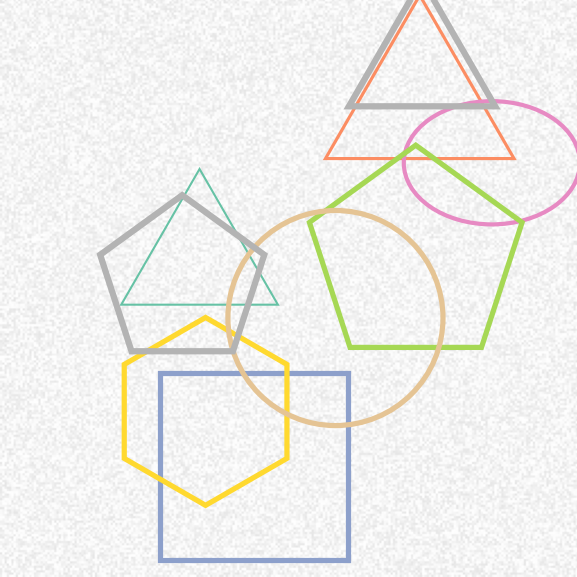[{"shape": "triangle", "thickness": 1, "radius": 0.78, "center": [0.346, 0.55]}, {"shape": "triangle", "thickness": 1.5, "radius": 0.94, "center": [0.727, 0.819]}, {"shape": "square", "thickness": 2.5, "radius": 0.81, "center": [0.44, 0.191]}, {"shape": "oval", "thickness": 2, "radius": 0.76, "center": [0.852, 0.717]}, {"shape": "pentagon", "thickness": 2.5, "radius": 0.97, "center": [0.72, 0.554]}, {"shape": "hexagon", "thickness": 2.5, "radius": 0.81, "center": [0.356, 0.287]}, {"shape": "circle", "thickness": 2.5, "radius": 0.93, "center": [0.581, 0.448]}, {"shape": "triangle", "thickness": 3, "radius": 0.73, "center": [0.731, 0.888]}, {"shape": "pentagon", "thickness": 3, "radius": 0.75, "center": [0.316, 0.512]}]